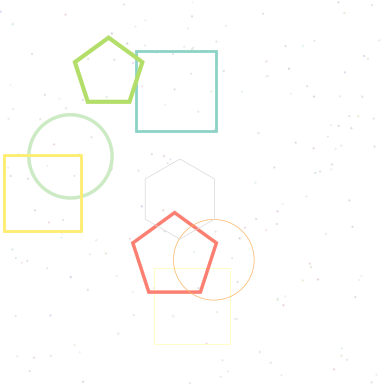[{"shape": "square", "thickness": 2, "radius": 0.52, "center": [0.458, 0.763]}, {"shape": "square", "thickness": 0.5, "radius": 0.49, "center": [0.499, 0.205]}, {"shape": "pentagon", "thickness": 2.5, "radius": 0.57, "center": [0.454, 0.334]}, {"shape": "circle", "thickness": 0.5, "radius": 0.52, "center": [0.555, 0.325]}, {"shape": "pentagon", "thickness": 3, "radius": 0.46, "center": [0.282, 0.81]}, {"shape": "hexagon", "thickness": 0.5, "radius": 0.52, "center": [0.467, 0.483]}, {"shape": "circle", "thickness": 2.5, "radius": 0.54, "center": [0.183, 0.594]}, {"shape": "square", "thickness": 2, "radius": 0.5, "center": [0.11, 0.498]}]